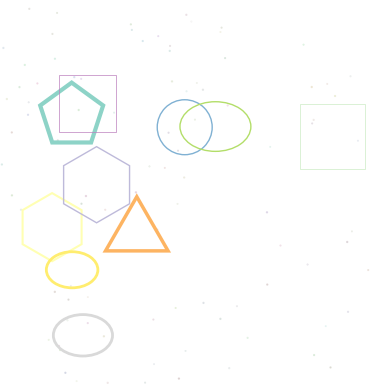[{"shape": "pentagon", "thickness": 3, "radius": 0.43, "center": [0.186, 0.699]}, {"shape": "hexagon", "thickness": 1.5, "radius": 0.44, "center": [0.135, 0.41]}, {"shape": "hexagon", "thickness": 1, "radius": 0.49, "center": [0.251, 0.52]}, {"shape": "circle", "thickness": 1, "radius": 0.36, "center": [0.48, 0.67]}, {"shape": "triangle", "thickness": 2.5, "radius": 0.47, "center": [0.355, 0.395]}, {"shape": "oval", "thickness": 1, "radius": 0.46, "center": [0.56, 0.671]}, {"shape": "oval", "thickness": 2, "radius": 0.38, "center": [0.215, 0.129]}, {"shape": "square", "thickness": 0.5, "radius": 0.37, "center": [0.227, 0.732]}, {"shape": "square", "thickness": 0.5, "radius": 0.42, "center": [0.863, 0.645]}, {"shape": "oval", "thickness": 2, "radius": 0.33, "center": [0.187, 0.299]}]